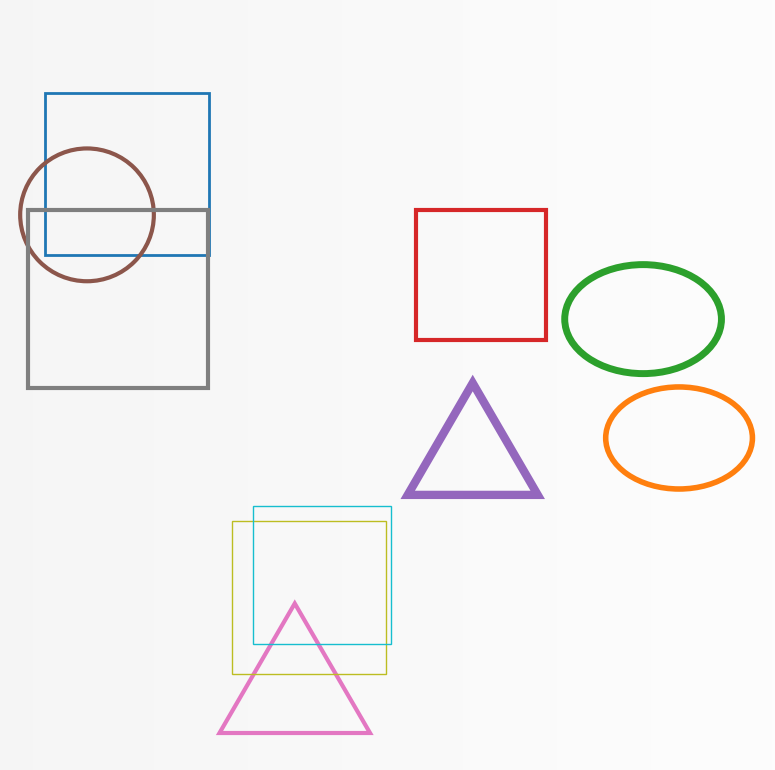[{"shape": "square", "thickness": 1, "radius": 0.53, "center": [0.164, 0.774]}, {"shape": "oval", "thickness": 2, "radius": 0.47, "center": [0.876, 0.431]}, {"shape": "oval", "thickness": 2.5, "radius": 0.51, "center": [0.83, 0.586]}, {"shape": "square", "thickness": 1.5, "radius": 0.42, "center": [0.621, 0.643]}, {"shape": "triangle", "thickness": 3, "radius": 0.48, "center": [0.61, 0.406]}, {"shape": "circle", "thickness": 1.5, "radius": 0.43, "center": [0.112, 0.721]}, {"shape": "triangle", "thickness": 1.5, "radius": 0.56, "center": [0.38, 0.104]}, {"shape": "square", "thickness": 1.5, "radius": 0.58, "center": [0.152, 0.611]}, {"shape": "square", "thickness": 0.5, "radius": 0.5, "center": [0.399, 0.224]}, {"shape": "square", "thickness": 0.5, "radius": 0.45, "center": [0.415, 0.253]}]